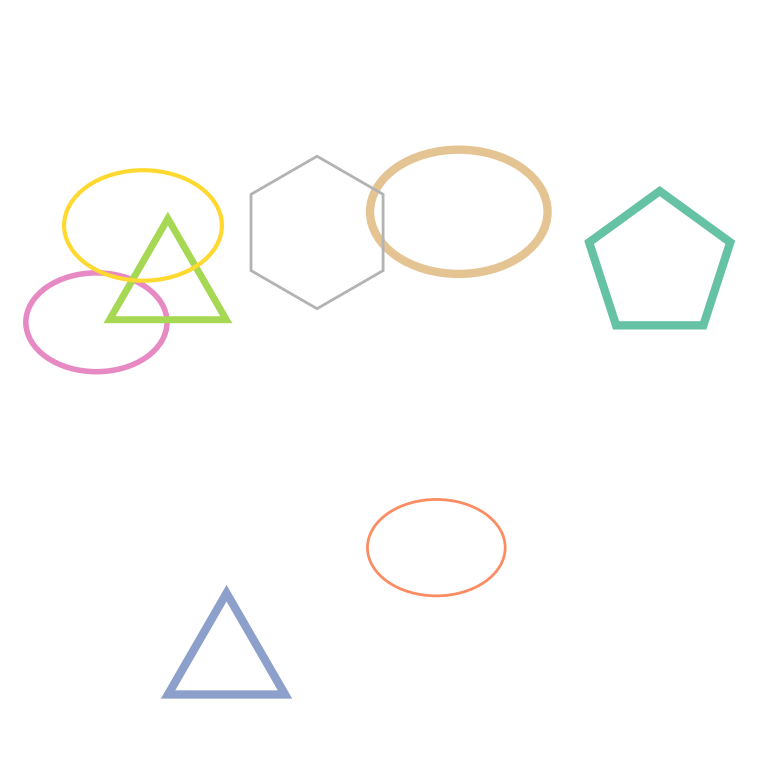[{"shape": "pentagon", "thickness": 3, "radius": 0.48, "center": [0.857, 0.655]}, {"shape": "oval", "thickness": 1, "radius": 0.45, "center": [0.567, 0.289]}, {"shape": "triangle", "thickness": 3, "radius": 0.44, "center": [0.294, 0.142]}, {"shape": "oval", "thickness": 2, "radius": 0.46, "center": [0.125, 0.581]}, {"shape": "triangle", "thickness": 2.5, "radius": 0.44, "center": [0.218, 0.629]}, {"shape": "oval", "thickness": 1.5, "radius": 0.51, "center": [0.186, 0.707]}, {"shape": "oval", "thickness": 3, "radius": 0.58, "center": [0.596, 0.725]}, {"shape": "hexagon", "thickness": 1, "radius": 0.5, "center": [0.412, 0.698]}]